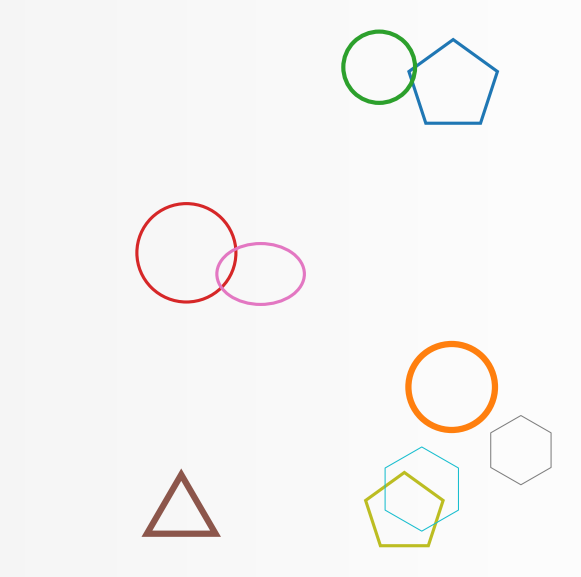[{"shape": "pentagon", "thickness": 1.5, "radius": 0.4, "center": [0.78, 0.851]}, {"shape": "circle", "thickness": 3, "radius": 0.37, "center": [0.777, 0.329]}, {"shape": "circle", "thickness": 2, "radius": 0.31, "center": [0.652, 0.883]}, {"shape": "circle", "thickness": 1.5, "radius": 0.43, "center": [0.321, 0.561]}, {"shape": "triangle", "thickness": 3, "radius": 0.34, "center": [0.312, 0.109]}, {"shape": "oval", "thickness": 1.5, "radius": 0.38, "center": [0.448, 0.525]}, {"shape": "hexagon", "thickness": 0.5, "radius": 0.3, "center": [0.896, 0.22]}, {"shape": "pentagon", "thickness": 1.5, "radius": 0.35, "center": [0.696, 0.111]}, {"shape": "hexagon", "thickness": 0.5, "radius": 0.36, "center": [0.726, 0.152]}]